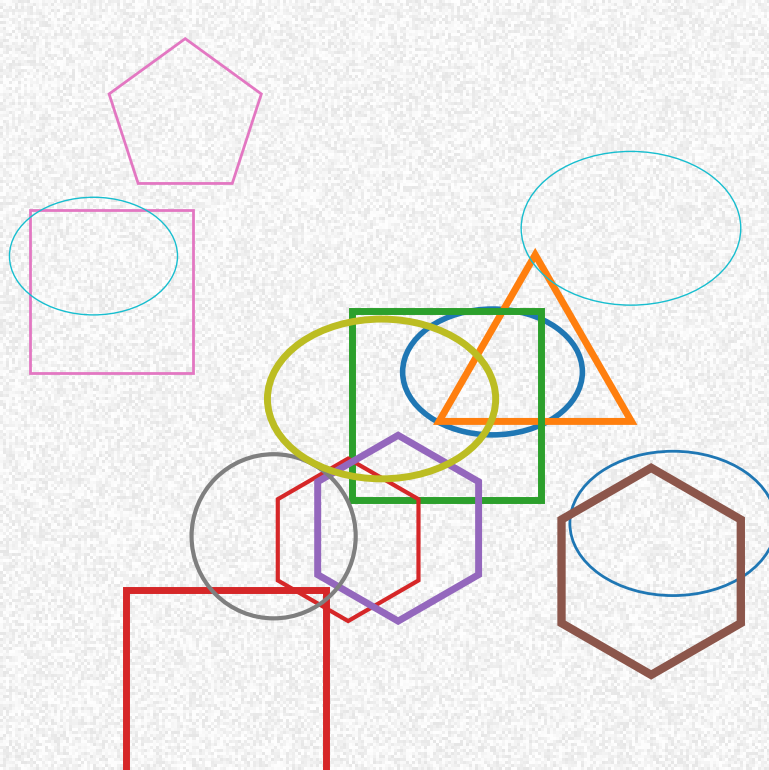[{"shape": "oval", "thickness": 1, "radius": 0.67, "center": [0.874, 0.32]}, {"shape": "oval", "thickness": 2, "radius": 0.58, "center": [0.64, 0.517]}, {"shape": "triangle", "thickness": 2.5, "radius": 0.72, "center": [0.695, 0.525]}, {"shape": "square", "thickness": 2.5, "radius": 0.61, "center": [0.58, 0.473]}, {"shape": "hexagon", "thickness": 1.5, "radius": 0.53, "center": [0.452, 0.299]}, {"shape": "square", "thickness": 2.5, "radius": 0.65, "center": [0.293, 0.104]}, {"shape": "hexagon", "thickness": 2.5, "radius": 0.6, "center": [0.517, 0.314]}, {"shape": "hexagon", "thickness": 3, "radius": 0.67, "center": [0.846, 0.258]}, {"shape": "pentagon", "thickness": 1, "radius": 0.52, "center": [0.241, 0.846]}, {"shape": "square", "thickness": 1, "radius": 0.53, "center": [0.144, 0.621]}, {"shape": "circle", "thickness": 1.5, "radius": 0.53, "center": [0.355, 0.304]}, {"shape": "oval", "thickness": 2.5, "radius": 0.74, "center": [0.496, 0.482]}, {"shape": "oval", "thickness": 0.5, "radius": 0.71, "center": [0.819, 0.704]}, {"shape": "oval", "thickness": 0.5, "radius": 0.55, "center": [0.121, 0.667]}]